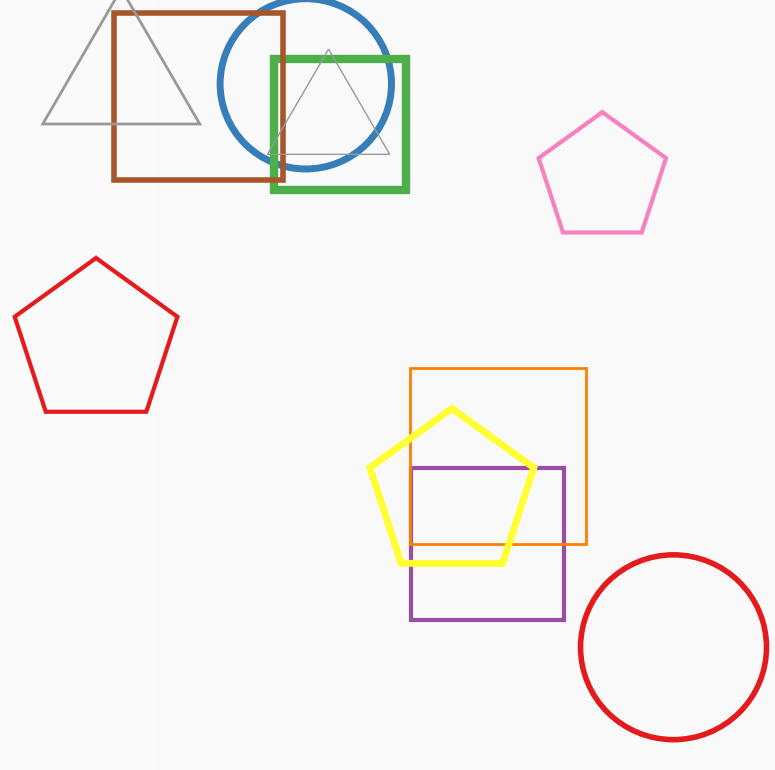[{"shape": "circle", "thickness": 2, "radius": 0.6, "center": [0.869, 0.159]}, {"shape": "pentagon", "thickness": 1.5, "radius": 0.55, "center": [0.124, 0.555]}, {"shape": "circle", "thickness": 2.5, "radius": 0.55, "center": [0.395, 0.891]}, {"shape": "square", "thickness": 3, "radius": 0.43, "center": [0.439, 0.838]}, {"shape": "square", "thickness": 1.5, "radius": 0.49, "center": [0.629, 0.294]}, {"shape": "square", "thickness": 1, "radius": 0.57, "center": [0.642, 0.408]}, {"shape": "pentagon", "thickness": 2.5, "radius": 0.56, "center": [0.583, 0.358]}, {"shape": "square", "thickness": 2, "radius": 0.54, "center": [0.256, 0.875]}, {"shape": "pentagon", "thickness": 1.5, "radius": 0.43, "center": [0.777, 0.768]}, {"shape": "triangle", "thickness": 0.5, "radius": 0.46, "center": [0.424, 0.845]}, {"shape": "triangle", "thickness": 1, "radius": 0.58, "center": [0.156, 0.897]}]